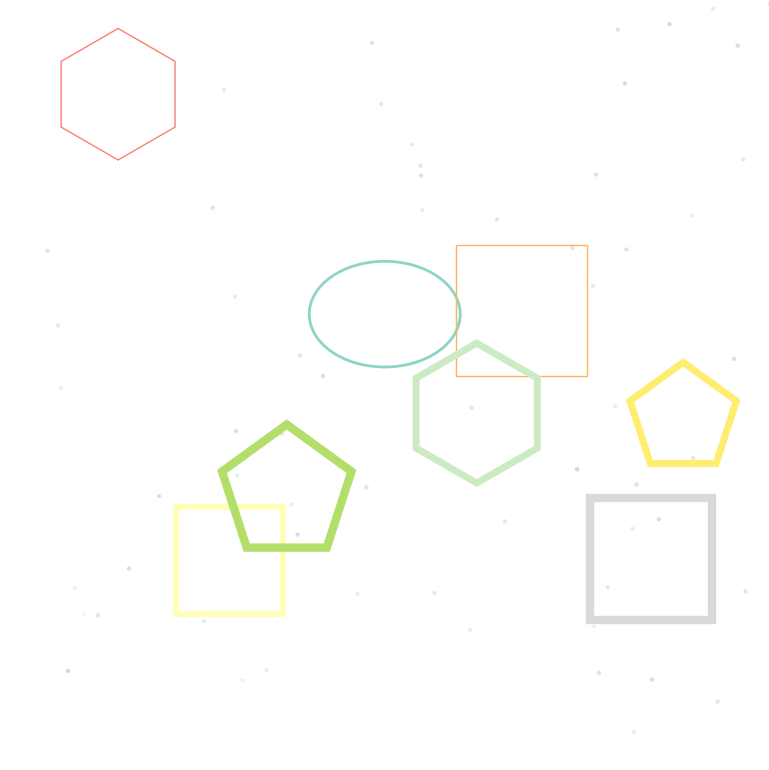[{"shape": "oval", "thickness": 1, "radius": 0.49, "center": [0.5, 0.592]}, {"shape": "square", "thickness": 2, "radius": 0.35, "center": [0.298, 0.272]}, {"shape": "hexagon", "thickness": 0.5, "radius": 0.43, "center": [0.153, 0.878]}, {"shape": "square", "thickness": 0.5, "radius": 0.42, "center": [0.678, 0.596]}, {"shape": "pentagon", "thickness": 3, "radius": 0.44, "center": [0.372, 0.36]}, {"shape": "square", "thickness": 3, "radius": 0.4, "center": [0.845, 0.274]}, {"shape": "hexagon", "thickness": 2.5, "radius": 0.45, "center": [0.619, 0.463]}, {"shape": "pentagon", "thickness": 2.5, "radius": 0.36, "center": [0.887, 0.457]}]